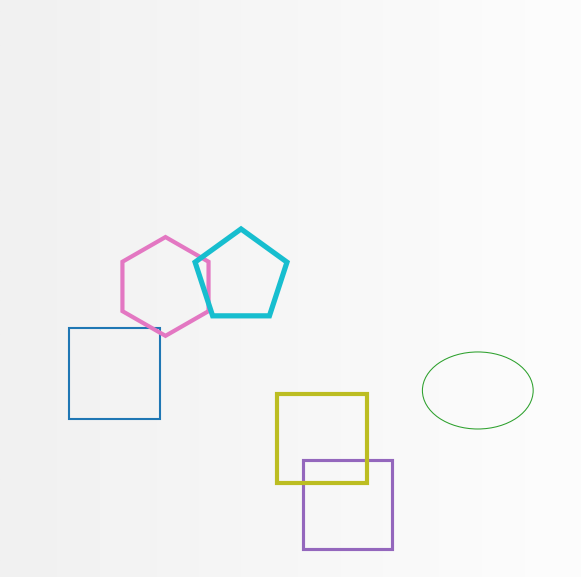[{"shape": "square", "thickness": 1, "radius": 0.39, "center": [0.197, 0.353]}, {"shape": "oval", "thickness": 0.5, "radius": 0.48, "center": [0.822, 0.323]}, {"shape": "square", "thickness": 1.5, "radius": 0.38, "center": [0.598, 0.126]}, {"shape": "hexagon", "thickness": 2, "radius": 0.43, "center": [0.285, 0.503]}, {"shape": "square", "thickness": 2, "radius": 0.39, "center": [0.554, 0.239]}, {"shape": "pentagon", "thickness": 2.5, "radius": 0.42, "center": [0.415, 0.519]}]